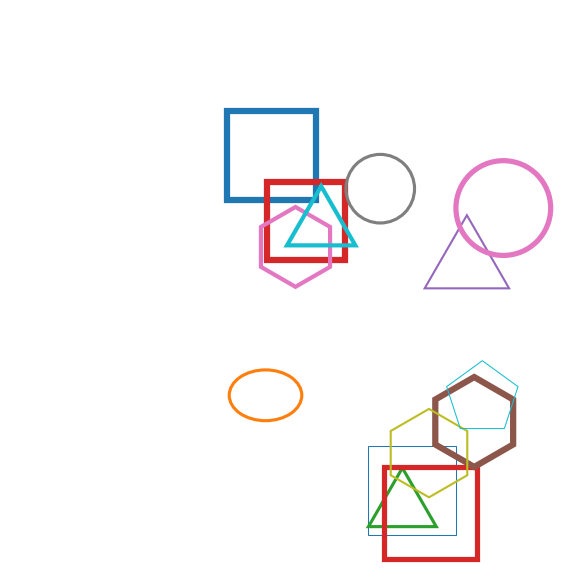[{"shape": "square", "thickness": 0.5, "radius": 0.38, "center": [0.714, 0.15]}, {"shape": "square", "thickness": 3, "radius": 0.38, "center": [0.47, 0.73]}, {"shape": "oval", "thickness": 1.5, "radius": 0.31, "center": [0.46, 0.315]}, {"shape": "triangle", "thickness": 1.5, "radius": 0.34, "center": [0.697, 0.121]}, {"shape": "square", "thickness": 3, "radius": 0.34, "center": [0.529, 0.617]}, {"shape": "square", "thickness": 2.5, "radius": 0.4, "center": [0.745, 0.111]}, {"shape": "triangle", "thickness": 1, "radius": 0.42, "center": [0.808, 0.542]}, {"shape": "hexagon", "thickness": 3, "radius": 0.39, "center": [0.821, 0.268]}, {"shape": "circle", "thickness": 2.5, "radius": 0.41, "center": [0.872, 0.639]}, {"shape": "hexagon", "thickness": 2, "radius": 0.35, "center": [0.512, 0.572]}, {"shape": "circle", "thickness": 1.5, "radius": 0.3, "center": [0.658, 0.672]}, {"shape": "hexagon", "thickness": 1, "radius": 0.38, "center": [0.743, 0.215]}, {"shape": "triangle", "thickness": 2, "radius": 0.34, "center": [0.556, 0.608]}, {"shape": "pentagon", "thickness": 0.5, "radius": 0.32, "center": [0.835, 0.31]}]